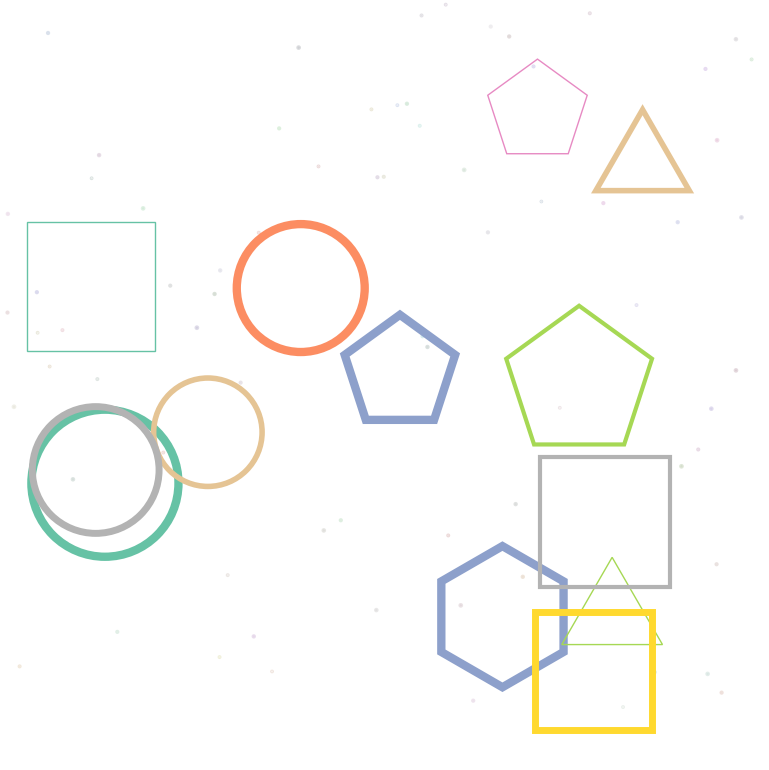[{"shape": "circle", "thickness": 3, "radius": 0.48, "center": [0.136, 0.372]}, {"shape": "square", "thickness": 0.5, "radius": 0.42, "center": [0.118, 0.628]}, {"shape": "circle", "thickness": 3, "radius": 0.42, "center": [0.391, 0.626]}, {"shape": "pentagon", "thickness": 3, "radius": 0.38, "center": [0.519, 0.516]}, {"shape": "hexagon", "thickness": 3, "radius": 0.46, "center": [0.653, 0.199]}, {"shape": "pentagon", "thickness": 0.5, "radius": 0.34, "center": [0.698, 0.855]}, {"shape": "pentagon", "thickness": 1.5, "radius": 0.5, "center": [0.752, 0.503]}, {"shape": "triangle", "thickness": 0.5, "radius": 0.38, "center": [0.795, 0.201]}, {"shape": "square", "thickness": 2.5, "radius": 0.38, "center": [0.771, 0.128]}, {"shape": "triangle", "thickness": 2, "radius": 0.35, "center": [0.835, 0.787]}, {"shape": "circle", "thickness": 2, "radius": 0.35, "center": [0.27, 0.439]}, {"shape": "circle", "thickness": 2.5, "radius": 0.41, "center": [0.124, 0.39]}, {"shape": "square", "thickness": 1.5, "radius": 0.42, "center": [0.786, 0.322]}]